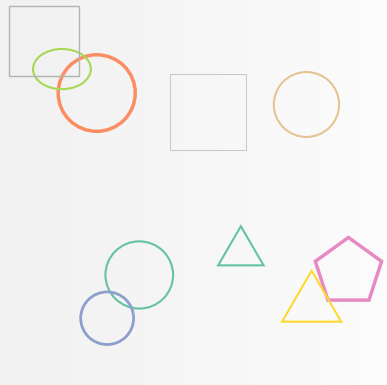[{"shape": "circle", "thickness": 1.5, "radius": 0.44, "center": [0.359, 0.286]}, {"shape": "triangle", "thickness": 1.5, "radius": 0.34, "center": [0.622, 0.345]}, {"shape": "circle", "thickness": 2.5, "radius": 0.5, "center": [0.25, 0.758]}, {"shape": "circle", "thickness": 2, "radius": 0.34, "center": [0.277, 0.173]}, {"shape": "pentagon", "thickness": 2.5, "radius": 0.45, "center": [0.899, 0.293]}, {"shape": "oval", "thickness": 1.5, "radius": 0.37, "center": [0.16, 0.821]}, {"shape": "triangle", "thickness": 1.5, "radius": 0.44, "center": [0.804, 0.209]}, {"shape": "circle", "thickness": 1.5, "radius": 0.42, "center": [0.791, 0.729]}, {"shape": "square", "thickness": 0.5, "radius": 0.49, "center": [0.536, 0.709]}, {"shape": "square", "thickness": 1, "radius": 0.45, "center": [0.113, 0.894]}]